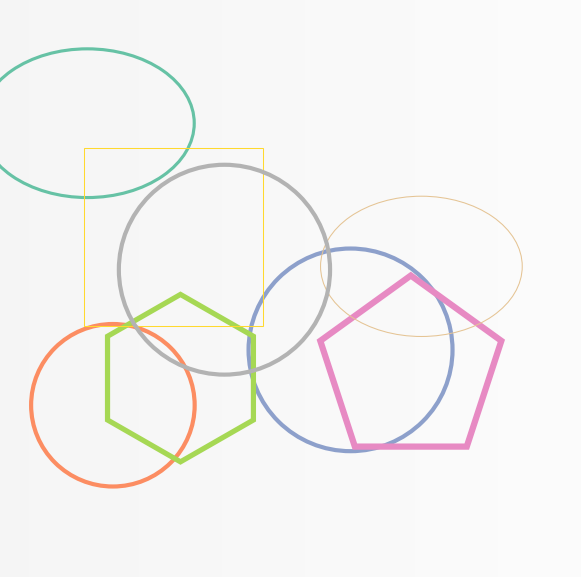[{"shape": "oval", "thickness": 1.5, "radius": 0.92, "center": [0.15, 0.786]}, {"shape": "circle", "thickness": 2, "radius": 0.7, "center": [0.194, 0.297]}, {"shape": "circle", "thickness": 2, "radius": 0.88, "center": [0.603, 0.393]}, {"shape": "pentagon", "thickness": 3, "radius": 0.82, "center": [0.707, 0.358]}, {"shape": "hexagon", "thickness": 2.5, "radius": 0.72, "center": [0.31, 0.344]}, {"shape": "square", "thickness": 0.5, "radius": 0.77, "center": [0.298, 0.589]}, {"shape": "oval", "thickness": 0.5, "radius": 0.87, "center": [0.725, 0.538]}, {"shape": "circle", "thickness": 2, "radius": 0.91, "center": [0.386, 0.532]}]